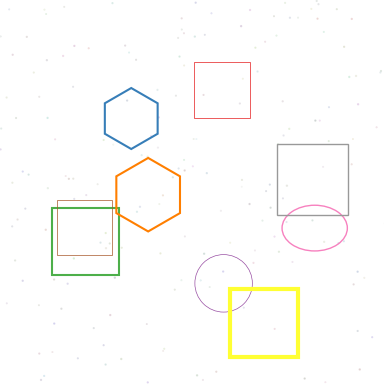[{"shape": "square", "thickness": 0.5, "radius": 0.36, "center": [0.577, 0.767]}, {"shape": "hexagon", "thickness": 1.5, "radius": 0.4, "center": [0.341, 0.692]}, {"shape": "square", "thickness": 1.5, "radius": 0.44, "center": [0.222, 0.373]}, {"shape": "circle", "thickness": 0.5, "radius": 0.37, "center": [0.581, 0.264]}, {"shape": "hexagon", "thickness": 1.5, "radius": 0.48, "center": [0.385, 0.494]}, {"shape": "square", "thickness": 3, "radius": 0.44, "center": [0.686, 0.161]}, {"shape": "square", "thickness": 0.5, "radius": 0.36, "center": [0.219, 0.409]}, {"shape": "oval", "thickness": 1, "radius": 0.42, "center": [0.817, 0.408]}, {"shape": "square", "thickness": 1, "radius": 0.46, "center": [0.812, 0.533]}]